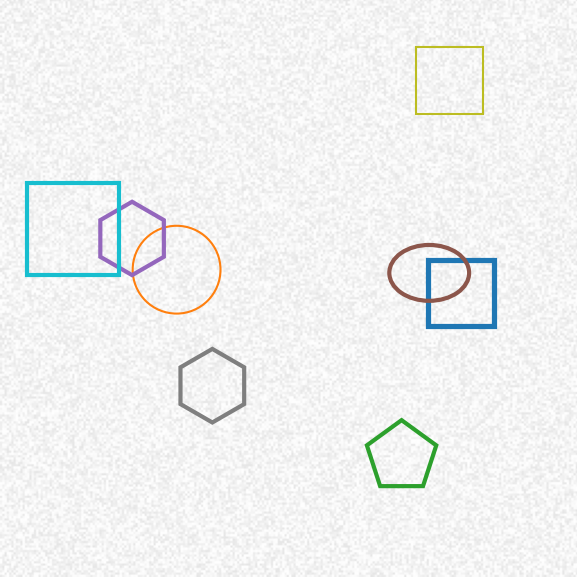[{"shape": "square", "thickness": 2.5, "radius": 0.29, "center": [0.798, 0.493]}, {"shape": "circle", "thickness": 1, "radius": 0.38, "center": [0.306, 0.532]}, {"shape": "pentagon", "thickness": 2, "radius": 0.32, "center": [0.695, 0.208]}, {"shape": "hexagon", "thickness": 2, "radius": 0.32, "center": [0.229, 0.586]}, {"shape": "oval", "thickness": 2, "radius": 0.35, "center": [0.743, 0.527]}, {"shape": "hexagon", "thickness": 2, "radius": 0.32, "center": [0.368, 0.331]}, {"shape": "square", "thickness": 1, "radius": 0.29, "center": [0.778, 0.86]}, {"shape": "square", "thickness": 2, "radius": 0.4, "center": [0.127, 0.603]}]